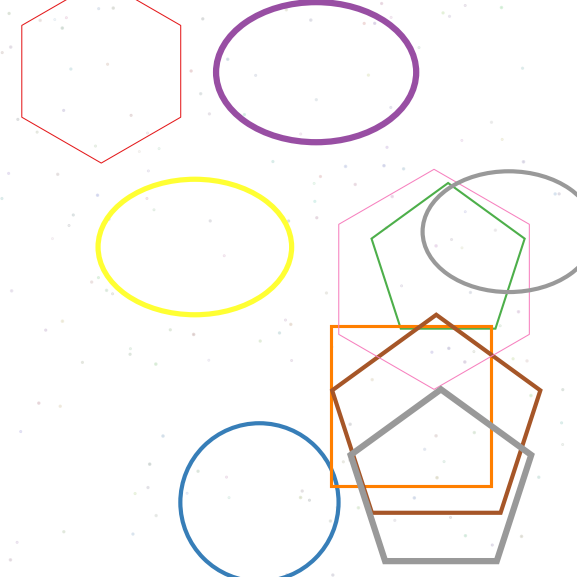[{"shape": "hexagon", "thickness": 0.5, "radius": 0.79, "center": [0.175, 0.876]}, {"shape": "circle", "thickness": 2, "radius": 0.68, "center": [0.449, 0.129]}, {"shape": "pentagon", "thickness": 1, "radius": 0.7, "center": [0.776, 0.543]}, {"shape": "oval", "thickness": 3, "radius": 0.87, "center": [0.547, 0.874]}, {"shape": "square", "thickness": 1.5, "radius": 0.7, "center": [0.712, 0.296]}, {"shape": "oval", "thickness": 2.5, "radius": 0.84, "center": [0.337, 0.571]}, {"shape": "pentagon", "thickness": 2, "radius": 0.95, "center": [0.755, 0.265]}, {"shape": "hexagon", "thickness": 0.5, "radius": 0.95, "center": [0.752, 0.515]}, {"shape": "oval", "thickness": 2, "radius": 0.75, "center": [0.881, 0.598]}, {"shape": "pentagon", "thickness": 3, "radius": 0.82, "center": [0.764, 0.16]}]